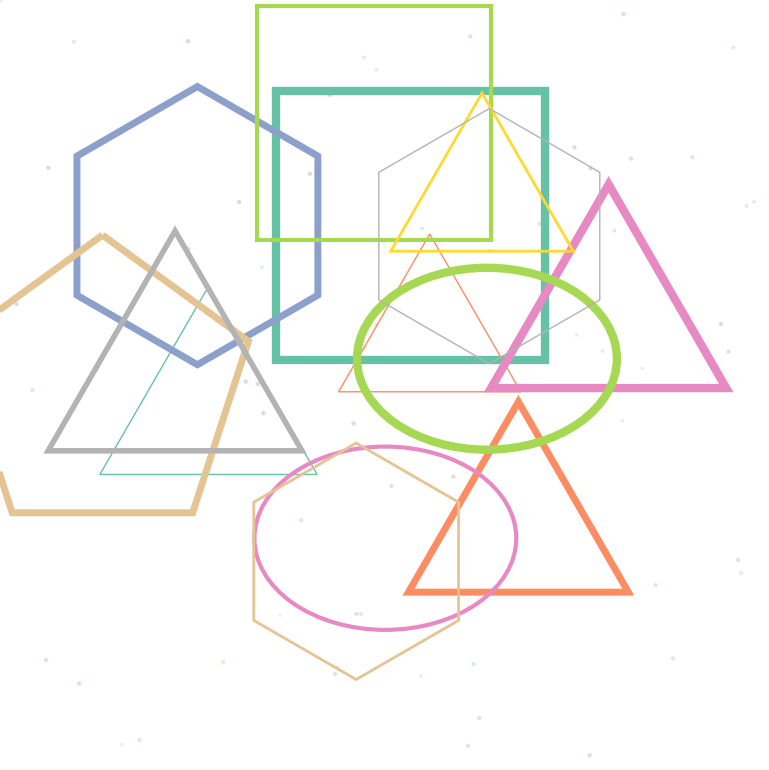[{"shape": "square", "thickness": 3, "radius": 0.87, "center": [0.533, 0.707]}, {"shape": "triangle", "thickness": 0.5, "radius": 0.81, "center": [0.271, 0.465]}, {"shape": "triangle", "thickness": 0.5, "radius": 0.68, "center": [0.558, 0.559]}, {"shape": "triangle", "thickness": 2.5, "radius": 0.82, "center": [0.673, 0.313]}, {"shape": "hexagon", "thickness": 2.5, "radius": 0.9, "center": [0.256, 0.707]}, {"shape": "triangle", "thickness": 3, "radius": 0.88, "center": [0.79, 0.584]}, {"shape": "oval", "thickness": 1.5, "radius": 0.85, "center": [0.5, 0.301]}, {"shape": "square", "thickness": 1.5, "radius": 0.76, "center": [0.486, 0.841]}, {"shape": "oval", "thickness": 3, "radius": 0.84, "center": [0.632, 0.534]}, {"shape": "triangle", "thickness": 1, "radius": 0.68, "center": [0.626, 0.742]}, {"shape": "pentagon", "thickness": 2.5, "radius": 1.0, "center": [0.133, 0.495]}, {"shape": "hexagon", "thickness": 1, "radius": 0.77, "center": [0.463, 0.271]}, {"shape": "hexagon", "thickness": 0.5, "radius": 0.83, "center": [0.635, 0.693]}, {"shape": "triangle", "thickness": 2, "radius": 0.95, "center": [0.227, 0.51]}]